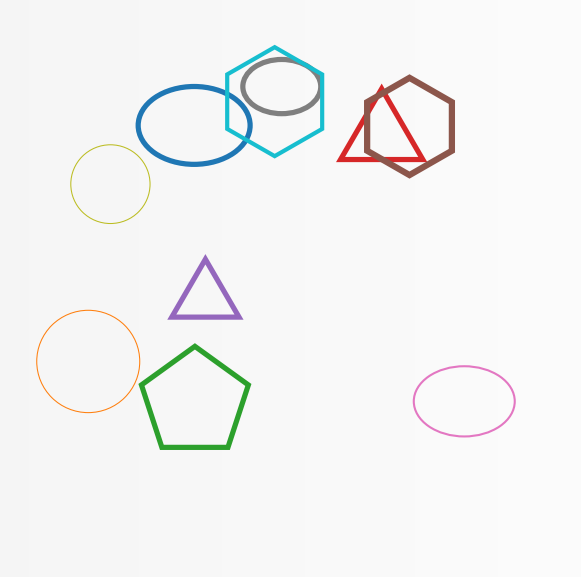[{"shape": "oval", "thickness": 2.5, "radius": 0.48, "center": [0.334, 0.782]}, {"shape": "circle", "thickness": 0.5, "radius": 0.44, "center": [0.152, 0.373]}, {"shape": "pentagon", "thickness": 2.5, "radius": 0.48, "center": [0.335, 0.303]}, {"shape": "triangle", "thickness": 2.5, "radius": 0.41, "center": [0.657, 0.764]}, {"shape": "triangle", "thickness": 2.5, "radius": 0.33, "center": [0.353, 0.483]}, {"shape": "hexagon", "thickness": 3, "radius": 0.42, "center": [0.705, 0.78]}, {"shape": "oval", "thickness": 1, "radius": 0.43, "center": [0.799, 0.304]}, {"shape": "oval", "thickness": 2.5, "radius": 0.34, "center": [0.485, 0.849]}, {"shape": "circle", "thickness": 0.5, "radius": 0.34, "center": [0.19, 0.68]}, {"shape": "hexagon", "thickness": 2, "radius": 0.47, "center": [0.473, 0.823]}]